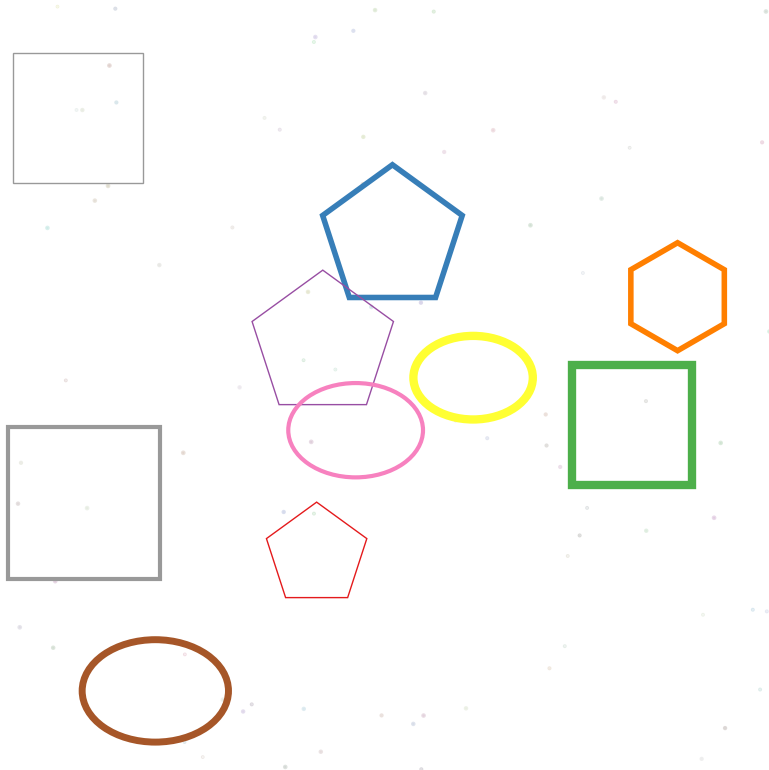[{"shape": "pentagon", "thickness": 0.5, "radius": 0.34, "center": [0.411, 0.279]}, {"shape": "pentagon", "thickness": 2, "radius": 0.48, "center": [0.51, 0.691]}, {"shape": "square", "thickness": 3, "radius": 0.39, "center": [0.82, 0.448]}, {"shape": "pentagon", "thickness": 0.5, "radius": 0.48, "center": [0.419, 0.553]}, {"shape": "hexagon", "thickness": 2, "radius": 0.35, "center": [0.88, 0.615]}, {"shape": "oval", "thickness": 3, "radius": 0.39, "center": [0.614, 0.51]}, {"shape": "oval", "thickness": 2.5, "radius": 0.48, "center": [0.202, 0.103]}, {"shape": "oval", "thickness": 1.5, "radius": 0.44, "center": [0.462, 0.441]}, {"shape": "square", "thickness": 0.5, "radius": 0.42, "center": [0.101, 0.847]}, {"shape": "square", "thickness": 1.5, "radius": 0.5, "center": [0.109, 0.347]}]